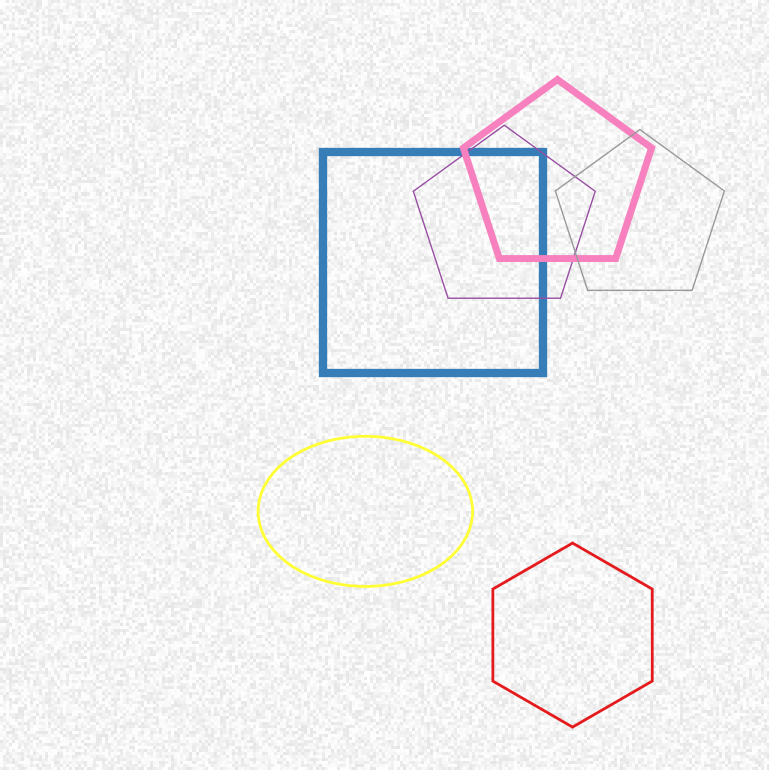[{"shape": "hexagon", "thickness": 1, "radius": 0.6, "center": [0.744, 0.175]}, {"shape": "square", "thickness": 3, "radius": 0.72, "center": [0.563, 0.659]}, {"shape": "pentagon", "thickness": 0.5, "radius": 0.62, "center": [0.655, 0.713]}, {"shape": "oval", "thickness": 1, "radius": 0.7, "center": [0.475, 0.336]}, {"shape": "pentagon", "thickness": 2.5, "radius": 0.64, "center": [0.724, 0.768]}, {"shape": "pentagon", "thickness": 0.5, "radius": 0.58, "center": [0.831, 0.716]}]